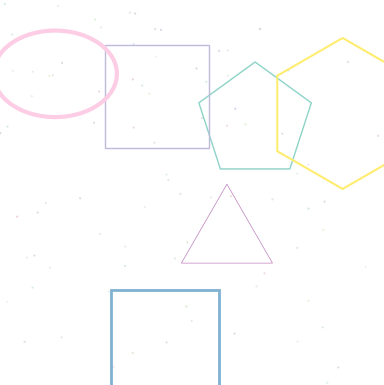[{"shape": "pentagon", "thickness": 1, "radius": 0.77, "center": [0.663, 0.685]}, {"shape": "square", "thickness": 1, "radius": 0.67, "center": [0.408, 0.749]}, {"shape": "square", "thickness": 2, "radius": 0.7, "center": [0.429, 0.106]}, {"shape": "oval", "thickness": 3, "radius": 0.8, "center": [0.143, 0.808]}, {"shape": "triangle", "thickness": 0.5, "radius": 0.68, "center": [0.589, 0.385]}, {"shape": "hexagon", "thickness": 1.5, "radius": 0.98, "center": [0.89, 0.705]}]